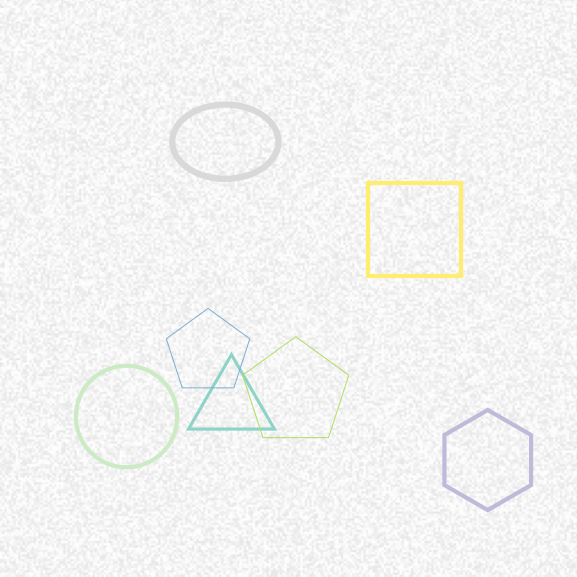[{"shape": "triangle", "thickness": 1.5, "radius": 0.43, "center": [0.401, 0.299]}, {"shape": "hexagon", "thickness": 2, "radius": 0.43, "center": [0.845, 0.203]}, {"shape": "pentagon", "thickness": 0.5, "radius": 0.38, "center": [0.36, 0.389]}, {"shape": "pentagon", "thickness": 0.5, "radius": 0.48, "center": [0.512, 0.32]}, {"shape": "oval", "thickness": 3, "radius": 0.46, "center": [0.39, 0.754]}, {"shape": "circle", "thickness": 2, "radius": 0.44, "center": [0.219, 0.278]}, {"shape": "square", "thickness": 2, "radius": 0.4, "center": [0.718, 0.602]}]